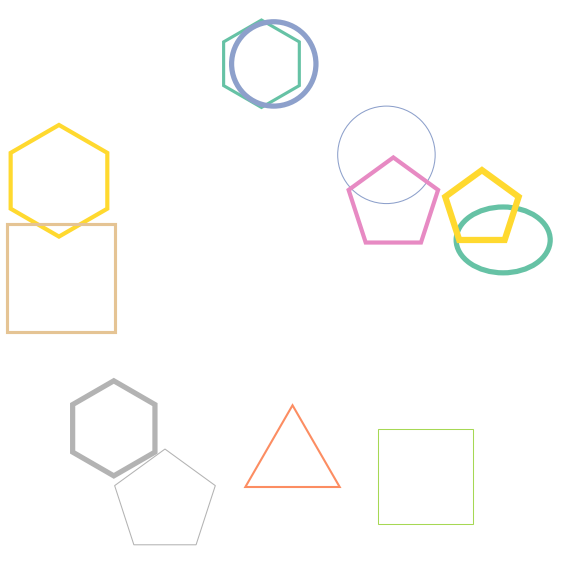[{"shape": "hexagon", "thickness": 1.5, "radius": 0.38, "center": [0.453, 0.889]}, {"shape": "oval", "thickness": 2.5, "radius": 0.41, "center": [0.871, 0.584]}, {"shape": "triangle", "thickness": 1, "radius": 0.47, "center": [0.507, 0.203]}, {"shape": "circle", "thickness": 0.5, "radius": 0.42, "center": [0.669, 0.731]}, {"shape": "circle", "thickness": 2.5, "radius": 0.37, "center": [0.474, 0.888]}, {"shape": "pentagon", "thickness": 2, "radius": 0.41, "center": [0.681, 0.645]}, {"shape": "square", "thickness": 0.5, "radius": 0.41, "center": [0.737, 0.175]}, {"shape": "pentagon", "thickness": 3, "radius": 0.33, "center": [0.835, 0.638]}, {"shape": "hexagon", "thickness": 2, "radius": 0.48, "center": [0.102, 0.686]}, {"shape": "square", "thickness": 1.5, "radius": 0.46, "center": [0.106, 0.518]}, {"shape": "hexagon", "thickness": 2.5, "radius": 0.41, "center": [0.197, 0.257]}, {"shape": "pentagon", "thickness": 0.5, "radius": 0.46, "center": [0.286, 0.13]}]